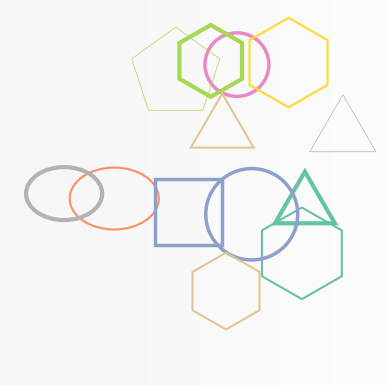[{"shape": "triangle", "thickness": 3, "radius": 0.45, "center": [0.787, 0.465]}, {"shape": "hexagon", "thickness": 1.5, "radius": 0.59, "center": [0.779, 0.342]}, {"shape": "oval", "thickness": 1.5, "radius": 0.57, "center": [0.295, 0.484]}, {"shape": "square", "thickness": 2.5, "radius": 0.43, "center": [0.485, 0.449]}, {"shape": "circle", "thickness": 2.5, "radius": 0.59, "center": [0.65, 0.443]}, {"shape": "circle", "thickness": 2.5, "radius": 0.41, "center": [0.611, 0.832]}, {"shape": "hexagon", "thickness": 3, "radius": 0.47, "center": [0.544, 0.842]}, {"shape": "pentagon", "thickness": 0.5, "radius": 0.6, "center": [0.453, 0.81]}, {"shape": "hexagon", "thickness": 1.5, "radius": 0.58, "center": [0.745, 0.838]}, {"shape": "triangle", "thickness": 1.5, "radius": 0.47, "center": [0.574, 0.663]}, {"shape": "hexagon", "thickness": 1.5, "radius": 0.5, "center": [0.583, 0.244]}, {"shape": "oval", "thickness": 3, "radius": 0.49, "center": [0.165, 0.497]}, {"shape": "triangle", "thickness": 0.5, "radius": 0.49, "center": [0.885, 0.655]}]